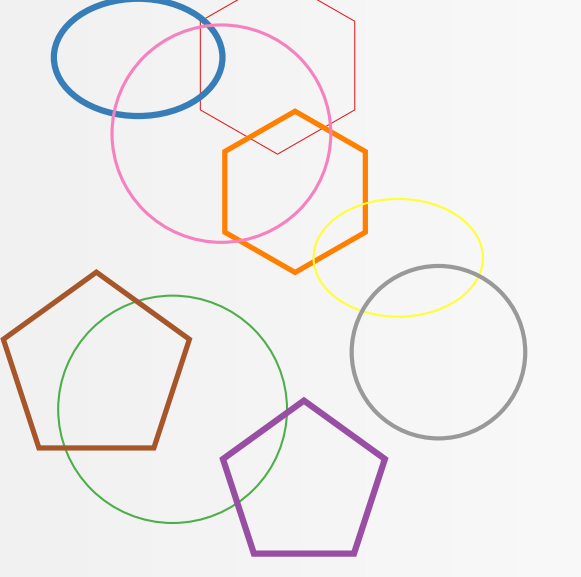[{"shape": "hexagon", "thickness": 0.5, "radius": 0.77, "center": [0.478, 0.886]}, {"shape": "oval", "thickness": 3, "radius": 0.73, "center": [0.238, 0.9]}, {"shape": "circle", "thickness": 1, "radius": 0.98, "center": [0.297, 0.29]}, {"shape": "pentagon", "thickness": 3, "radius": 0.73, "center": [0.523, 0.159]}, {"shape": "hexagon", "thickness": 2.5, "radius": 0.7, "center": [0.508, 0.667]}, {"shape": "oval", "thickness": 1, "radius": 0.73, "center": [0.685, 0.553]}, {"shape": "pentagon", "thickness": 2.5, "radius": 0.84, "center": [0.166, 0.36]}, {"shape": "circle", "thickness": 1.5, "radius": 0.94, "center": [0.381, 0.768]}, {"shape": "circle", "thickness": 2, "radius": 0.75, "center": [0.754, 0.389]}]